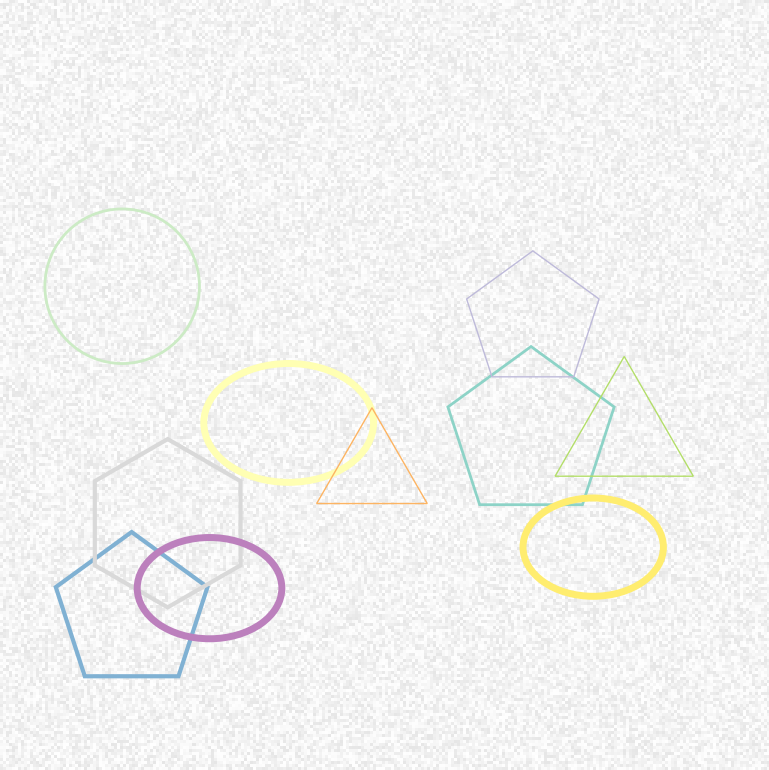[{"shape": "pentagon", "thickness": 1, "radius": 0.57, "center": [0.69, 0.436]}, {"shape": "oval", "thickness": 2.5, "radius": 0.55, "center": [0.375, 0.451]}, {"shape": "pentagon", "thickness": 0.5, "radius": 0.45, "center": [0.692, 0.584]}, {"shape": "pentagon", "thickness": 1.5, "radius": 0.52, "center": [0.171, 0.206]}, {"shape": "triangle", "thickness": 0.5, "radius": 0.41, "center": [0.483, 0.388]}, {"shape": "triangle", "thickness": 0.5, "radius": 0.52, "center": [0.811, 0.433]}, {"shape": "hexagon", "thickness": 1.5, "radius": 0.55, "center": [0.218, 0.32]}, {"shape": "oval", "thickness": 2.5, "radius": 0.47, "center": [0.272, 0.236]}, {"shape": "circle", "thickness": 1, "radius": 0.5, "center": [0.159, 0.628]}, {"shape": "oval", "thickness": 2.5, "radius": 0.46, "center": [0.77, 0.289]}]